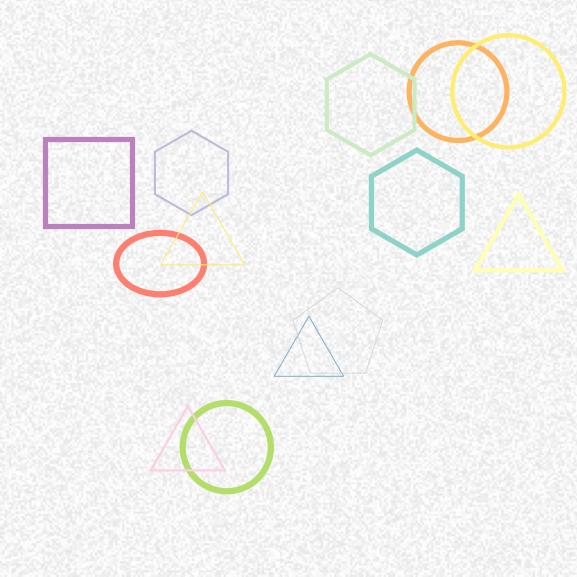[{"shape": "hexagon", "thickness": 2.5, "radius": 0.45, "center": [0.722, 0.648]}, {"shape": "triangle", "thickness": 2, "radius": 0.44, "center": [0.898, 0.575]}, {"shape": "hexagon", "thickness": 1, "radius": 0.37, "center": [0.332, 0.7]}, {"shape": "oval", "thickness": 3, "radius": 0.38, "center": [0.277, 0.543]}, {"shape": "triangle", "thickness": 0.5, "radius": 0.35, "center": [0.535, 0.382]}, {"shape": "circle", "thickness": 2.5, "radius": 0.42, "center": [0.793, 0.84]}, {"shape": "circle", "thickness": 3, "radius": 0.38, "center": [0.393, 0.225]}, {"shape": "triangle", "thickness": 1, "radius": 0.37, "center": [0.325, 0.222]}, {"shape": "pentagon", "thickness": 0.5, "radius": 0.41, "center": [0.585, 0.419]}, {"shape": "square", "thickness": 2.5, "radius": 0.38, "center": [0.153, 0.683]}, {"shape": "hexagon", "thickness": 2, "radius": 0.44, "center": [0.642, 0.818]}, {"shape": "triangle", "thickness": 0.5, "radius": 0.42, "center": [0.351, 0.583]}, {"shape": "circle", "thickness": 2, "radius": 0.49, "center": [0.88, 0.841]}]